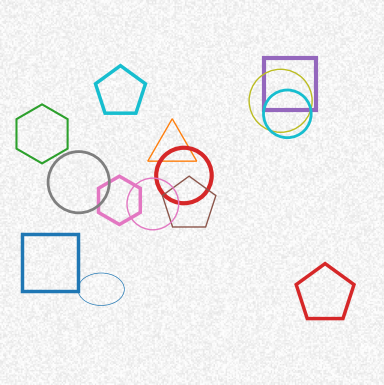[{"shape": "square", "thickness": 2.5, "radius": 0.36, "center": [0.131, 0.318]}, {"shape": "oval", "thickness": 0.5, "radius": 0.3, "center": [0.263, 0.249]}, {"shape": "triangle", "thickness": 1, "radius": 0.37, "center": [0.447, 0.618]}, {"shape": "hexagon", "thickness": 1.5, "radius": 0.38, "center": [0.109, 0.652]}, {"shape": "pentagon", "thickness": 2.5, "radius": 0.39, "center": [0.844, 0.236]}, {"shape": "circle", "thickness": 3, "radius": 0.36, "center": [0.478, 0.544]}, {"shape": "square", "thickness": 3, "radius": 0.34, "center": [0.753, 0.782]}, {"shape": "pentagon", "thickness": 1, "radius": 0.36, "center": [0.491, 0.469]}, {"shape": "circle", "thickness": 1, "radius": 0.34, "center": [0.397, 0.47]}, {"shape": "hexagon", "thickness": 2.5, "radius": 0.31, "center": [0.31, 0.48]}, {"shape": "circle", "thickness": 2, "radius": 0.4, "center": [0.204, 0.527]}, {"shape": "circle", "thickness": 1, "radius": 0.41, "center": [0.729, 0.738]}, {"shape": "circle", "thickness": 2, "radius": 0.31, "center": [0.746, 0.704]}, {"shape": "pentagon", "thickness": 2.5, "radius": 0.34, "center": [0.313, 0.761]}]